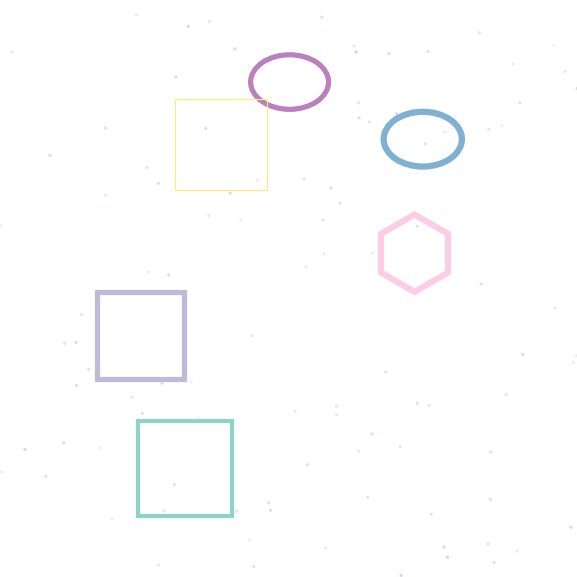[{"shape": "square", "thickness": 2, "radius": 0.41, "center": [0.32, 0.188]}, {"shape": "square", "thickness": 2.5, "radius": 0.38, "center": [0.243, 0.418]}, {"shape": "oval", "thickness": 3, "radius": 0.34, "center": [0.732, 0.758]}, {"shape": "hexagon", "thickness": 3, "radius": 0.34, "center": [0.718, 0.561]}, {"shape": "oval", "thickness": 2.5, "radius": 0.34, "center": [0.501, 0.857]}, {"shape": "square", "thickness": 0.5, "radius": 0.4, "center": [0.382, 0.749]}]